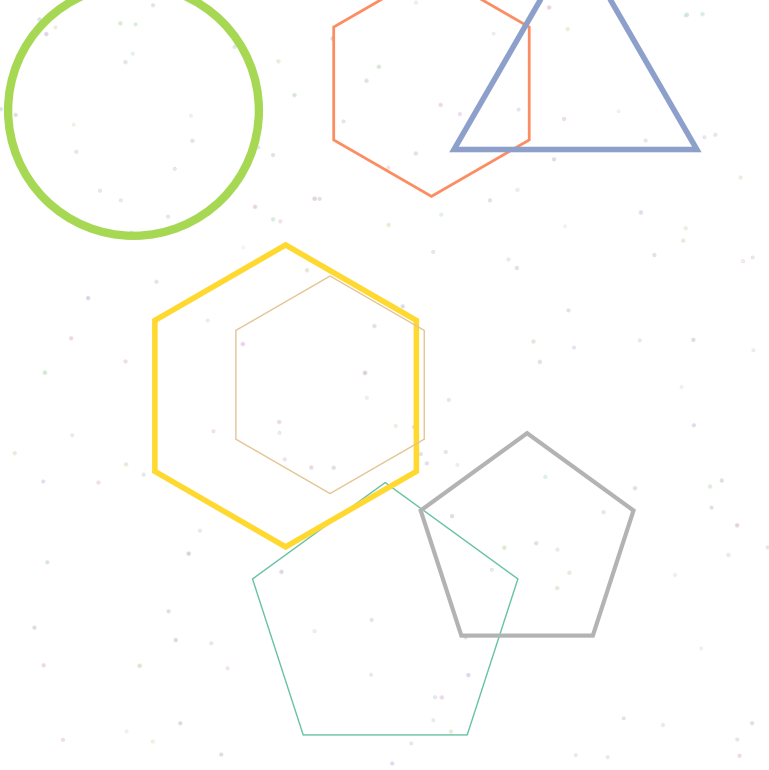[{"shape": "pentagon", "thickness": 0.5, "radius": 0.91, "center": [0.5, 0.192]}, {"shape": "hexagon", "thickness": 1, "radius": 0.73, "center": [0.56, 0.892]}, {"shape": "triangle", "thickness": 2, "radius": 0.91, "center": [0.747, 0.897]}, {"shape": "circle", "thickness": 3, "radius": 0.81, "center": [0.173, 0.857]}, {"shape": "hexagon", "thickness": 2, "radius": 0.98, "center": [0.371, 0.486]}, {"shape": "hexagon", "thickness": 0.5, "radius": 0.71, "center": [0.429, 0.5]}, {"shape": "pentagon", "thickness": 1.5, "radius": 0.73, "center": [0.685, 0.292]}]